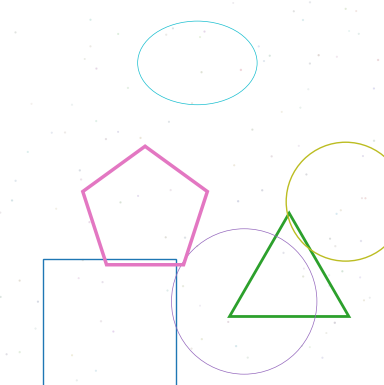[{"shape": "square", "thickness": 1, "radius": 0.86, "center": [0.283, 0.155]}, {"shape": "triangle", "thickness": 2, "radius": 0.89, "center": [0.751, 0.267]}, {"shape": "circle", "thickness": 0.5, "radius": 0.94, "center": [0.634, 0.217]}, {"shape": "pentagon", "thickness": 2.5, "radius": 0.85, "center": [0.377, 0.45]}, {"shape": "circle", "thickness": 1, "radius": 0.77, "center": [0.898, 0.476]}, {"shape": "oval", "thickness": 0.5, "radius": 0.78, "center": [0.513, 0.837]}]